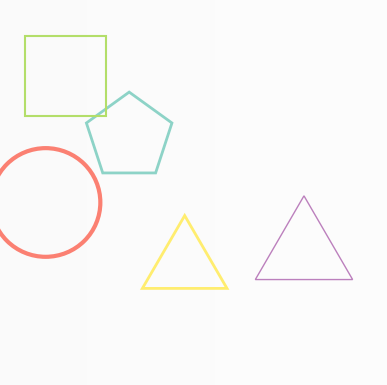[{"shape": "pentagon", "thickness": 2, "radius": 0.58, "center": [0.333, 0.645]}, {"shape": "circle", "thickness": 3, "radius": 0.71, "center": [0.118, 0.474]}, {"shape": "square", "thickness": 1.5, "radius": 0.52, "center": [0.17, 0.802]}, {"shape": "triangle", "thickness": 1, "radius": 0.72, "center": [0.784, 0.346]}, {"shape": "triangle", "thickness": 2, "radius": 0.63, "center": [0.477, 0.314]}]